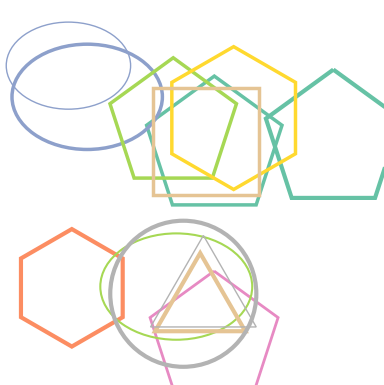[{"shape": "pentagon", "thickness": 2.5, "radius": 0.92, "center": [0.557, 0.617]}, {"shape": "pentagon", "thickness": 3, "radius": 0.92, "center": [0.866, 0.635]}, {"shape": "hexagon", "thickness": 3, "radius": 0.76, "center": [0.187, 0.252]}, {"shape": "oval", "thickness": 1, "radius": 0.81, "center": [0.178, 0.83]}, {"shape": "oval", "thickness": 2.5, "radius": 0.98, "center": [0.226, 0.749]}, {"shape": "pentagon", "thickness": 2, "radius": 0.87, "center": [0.556, 0.121]}, {"shape": "oval", "thickness": 1.5, "radius": 0.99, "center": [0.458, 0.256]}, {"shape": "pentagon", "thickness": 2.5, "radius": 0.86, "center": [0.45, 0.677]}, {"shape": "hexagon", "thickness": 2.5, "radius": 0.93, "center": [0.607, 0.693]}, {"shape": "square", "thickness": 2.5, "radius": 0.69, "center": [0.535, 0.633]}, {"shape": "triangle", "thickness": 3, "radius": 0.68, "center": [0.52, 0.207]}, {"shape": "circle", "thickness": 3, "radius": 0.95, "center": [0.476, 0.237]}, {"shape": "triangle", "thickness": 1, "radius": 0.79, "center": [0.528, 0.23]}]